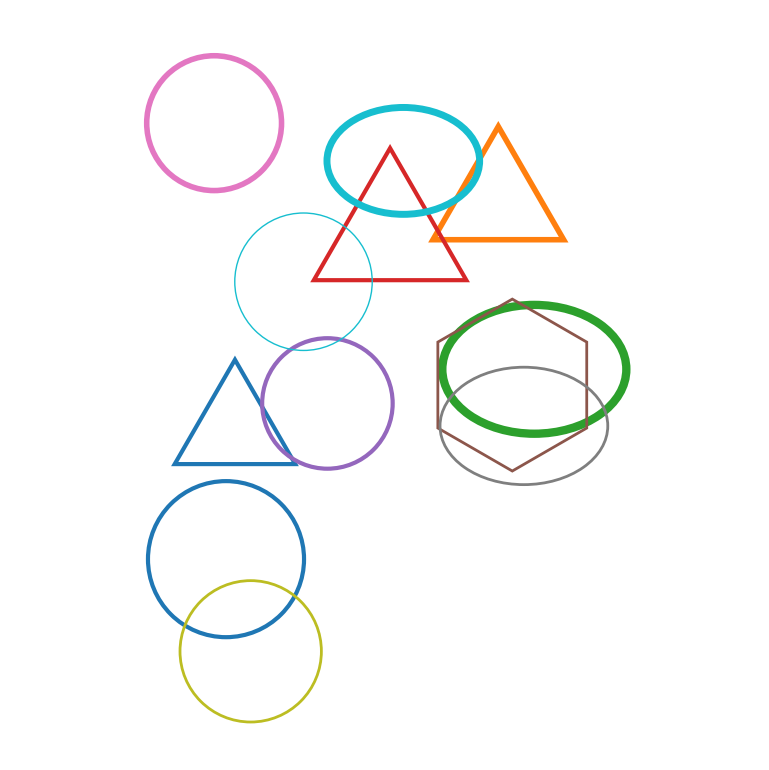[{"shape": "triangle", "thickness": 1.5, "radius": 0.45, "center": [0.305, 0.442]}, {"shape": "circle", "thickness": 1.5, "radius": 0.51, "center": [0.294, 0.274]}, {"shape": "triangle", "thickness": 2, "radius": 0.49, "center": [0.647, 0.738]}, {"shape": "oval", "thickness": 3, "radius": 0.6, "center": [0.694, 0.52]}, {"shape": "triangle", "thickness": 1.5, "radius": 0.57, "center": [0.507, 0.693]}, {"shape": "circle", "thickness": 1.5, "radius": 0.42, "center": [0.425, 0.476]}, {"shape": "hexagon", "thickness": 1, "radius": 0.56, "center": [0.665, 0.5]}, {"shape": "circle", "thickness": 2, "radius": 0.44, "center": [0.278, 0.84]}, {"shape": "oval", "thickness": 1, "radius": 0.54, "center": [0.68, 0.447]}, {"shape": "circle", "thickness": 1, "radius": 0.46, "center": [0.326, 0.154]}, {"shape": "oval", "thickness": 2.5, "radius": 0.5, "center": [0.524, 0.791]}, {"shape": "circle", "thickness": 0.5, "radius": 0.45, "center": [0.394, 0.634]}]